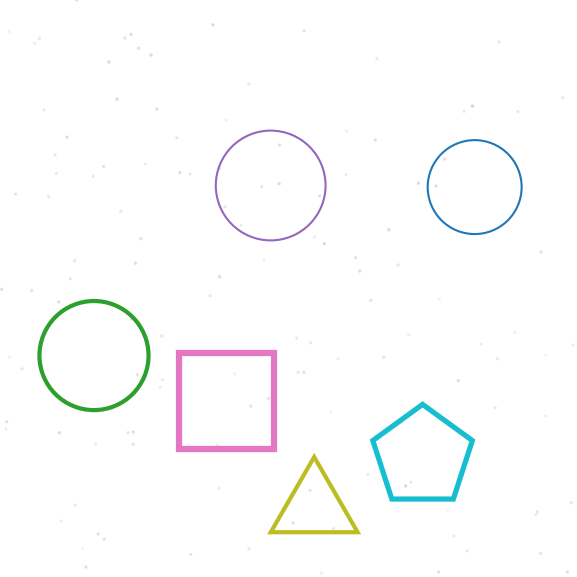[{"shape": "circle", "thickness": 1, "radius": 0.41, "center": [0.822, 0.675]}, {"shape": "circle", "thickness": 2, "radius": 0.47, "center": [0.163, 0.383]}, {"shape": "circle", "thickness": 1, "radius": 0.48, "center": [0.469, 0.678]}, {"shape": "square", "thickness": 3, "radius": 0.41, "center": [0.393, 0.305]}, {"shape": "triangle", "thickness": 2, "radius": 0.43, "center": [0.544, 0.121]}, {"shape": "pentagon", "thickness": 2.5, "radius": 0.45, "center": [0.732, 0.208]}]